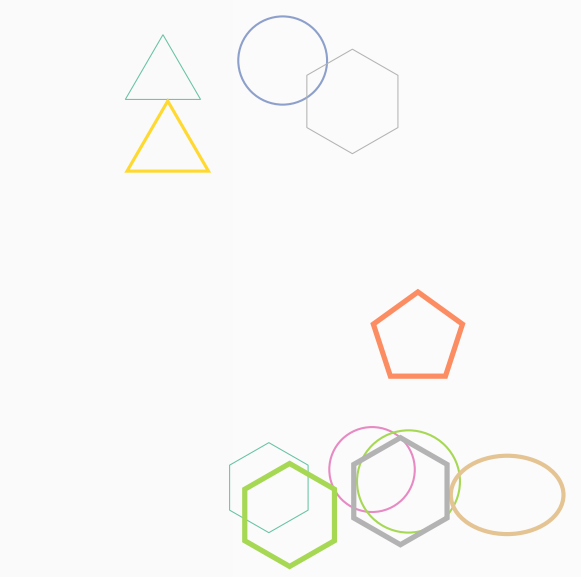[{"shape": "triangle", "thickness": 0.5, "radius": 0.37, "center": [0.28, 0.864]}, {"shape": "hexagon", "thickness": 0.5, "radius": 0.39, "center": [0.463, 0.155]}, {"shape": "pentagon", "thickness": 2.5, "radius": 0.4, "center": [0.719, 0.413]}, {"shape": "circle", "thickness": 1, "radius": 0.38, "center": [0.486, 0.894]}, {"shape": "circle", "thickness": 1, "radius": 0.37, "center": [0.64, 0.186]}, {"shape": "hexagon", "thickness": 2.5, "radius": 0.45, "center": [0.498, 0.107]}, {"shape": "circle", "thickness": 1, "radius": 0.44, "center": [0.703, 0.165]}, {"shape": "triangle", "thickness": 1.5, "radius": 0.4, "center": [0.289, 0.743]}, {"shape": "oval", "thickness": 2, "radius": 0.48, "center": [0.873, 0.142]}, {"shape": "hexagon", "thickness": 0.5, "radius": 0.45, "center": [0.606, 0.823]}, {"shape": "hexagon", "thickness": 2.5, "radius": 0.46, "center": [0.689, 0.149]}]